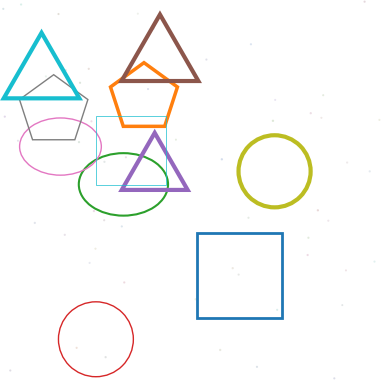[{"shape": "square", "thickness": 2, "radius": 0.55, "center": [0.623, 0.285]}, {"shape": "pentagon", "thickness": 2.5, "radius": 0.46, "center": [0.374, 0.746]}, {"shape": "oval", "thickness": 1.5, "radius": 0.58, "center": [0.321, 0.521]}, {"shape": "circle", "thickness": 1, "radius": 0.49, "center": [0.249, 0.119]}, {"shape": "triangle", "thickness": 3, "radius": 0.49, "center": [0.402, 0.556]}, {"shape": "triangle", "thickness": 3, "radius": 0.58, "center": [0.415, 0.847]}, {"shape": "oval", "thickness": 1, "radius": 0.53, "center": [0.157, 0.619]}, {"shape": "pentagon", "thickness": 1, "radius": 0.47, "center": [0.139, 0.713]}, {"shape": "circle", "thickness": 3, "radius": 0.47, "center": [0.713, 0.555]}, {"shape": "square", "thickness": 0.5, "radius": 0.45, "center": [0.341, 0.609]}, {"shape": "triangle", "thickness": 3, "radius": 0.57, "center": [0.108, 0.801]}]